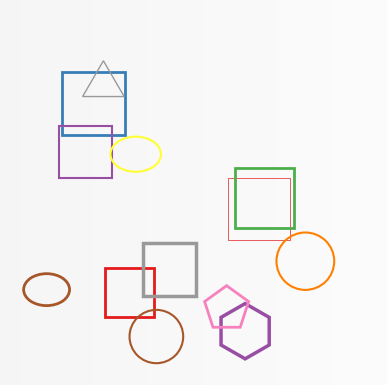[{"shape": "square", "thickness": 2, "radius": 0.32, "center": [0.334, 0.24]}, {"shape": "square", "thickness": 0.5, "radius": 0.4, "center": [0.668, 0.457]}, {"shape": "square", "thickness": 2, "radius": 0.41, "center": [0.24, 0.731]}, {"shape": "square", "thickness": 2, "radius": 0.38, "center": [0.683, 0.486]}, {"shape": "hexagon", "thickness": 2.5, "radius": 0.36, "center": [0.633, 0.14]}, {"shape": "square", "thickness": 1.5, "radius": 0.34, "center": [0.221, 0.605]}, {"shape": "circle", "thickness": 1.5, "radius": 0.37, "center": [0.788, 0.322]}, {"shape": "oval", "thickness": 1.5, "radius": 0.33, "center": [0.35, 0.599]}, {"shape": "circle", "thickness": 1.5, "radius": 0.35, "center": [0.404, 0.126]}, {"shape": "oval", "thickness": 2, "radius": 0.3, "center": [0.12, 0.248]}, {"shape": "pentagon", "thickness": 2, "radius": 0.3, "center": [0.585, 0.198]}, {"shape": "square", "thickness": 2.5, "radius": 0.34, "center": [0.439, 0.3]}, {"shape": "triangle", "thickness": 1, "radius": 0.31, "center": [0.267, 0.78]}]